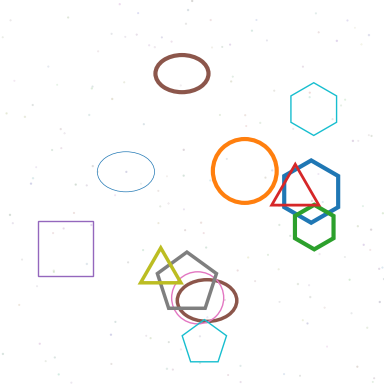[{"shape": "hexagon", "thickness": 3, "radius": 0.4, "center": [0.808, 0.502]}, {"shape": "oval", "thickness": 0.5, "radius": 0.37, "center": [0.327, 0.554]}, {"shape": "circle", "thickness": 3, "radius": 0.41, "center": [0.636, 0.556]}, {"shape": "hexagon", "thickness": 3, "radius": 0.29, "center": [0.816, 0.41]}, {"shape": "triangle", "thickness": 2, "radius": 0.35, "center": [0.767, 0.503]}, {"shape": "square", "thickness": 1, "radius": 0.36, "center": [0.171, 0.354]}, {"shape": "oval", "thickness": 2.5, "radius": 0.39, "center": [0.538, 0.219]}, {"shape": "oval", "thickness": 3, "radius": 0.34, "center": [0.473, 0.809]}, {"shape": "circle", "thickness": 1, "radius": 0.34, "center": [0.513, 0.226]}, {"shape": "pentagon", "thickness": 2.5, "radius": 0.4, "center": [0.485, 0.265]}, {"shape": "triangle", "thickness": 2.5, "radius": 0.3, "center": [0.418, 0.296]}, {"shape": "hexagon", "thickness": 1, "radius": 0.34, "center": [0.815, 0.717]}, {"shape": "pentagon", "thickness": 1, "radius": 0.3, "center": [0.531, 0.109]}]